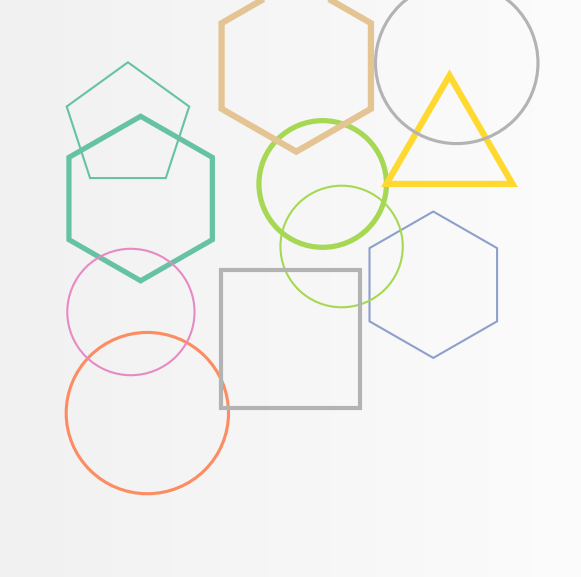[{"shape": "pentagon", "thickness": 1, "radius": 0.55, "center": [0.22, 0.78]}, {"shape": "hexagon", "thickness": 2.5, "radius": 0.71, "center": [0.242, 0.655]}, {"shape": "circle", "thickness": 1.5, "radius": 0.7, "center": [0.254, 0.284]}, {"shape": "hexagon", "thickness": 1, "radius": 0.63, "center": [0.745, 0.506]}, {"shape": "circle", "thickness": 1, "radius": 0.55, "center": [0.225, 0.459]}, {"shape": "circle", "thickness": 2.5, "radius": 0.55, "center": [0.555, 0.681]}, {"shape": "circle", "thickness": 1, "radius": 0.53, "center": [0.588, 0.572]}, {"shape": "triangle", "thickness": 3, "radius": 0.63, "center": [0.773, 0.743]}, {"shape": "hexagon", "thickness": 3, "radius": 0.74, "center": [0.51, 0.885]}, {"shape": "circle", "thickness": 1.5, "radius": 0.7, "center": [0.786, 0.89]}, {"shape": "square", "thickness": 2, "radius": 0.59, "center": [0.5, 0.412]}]